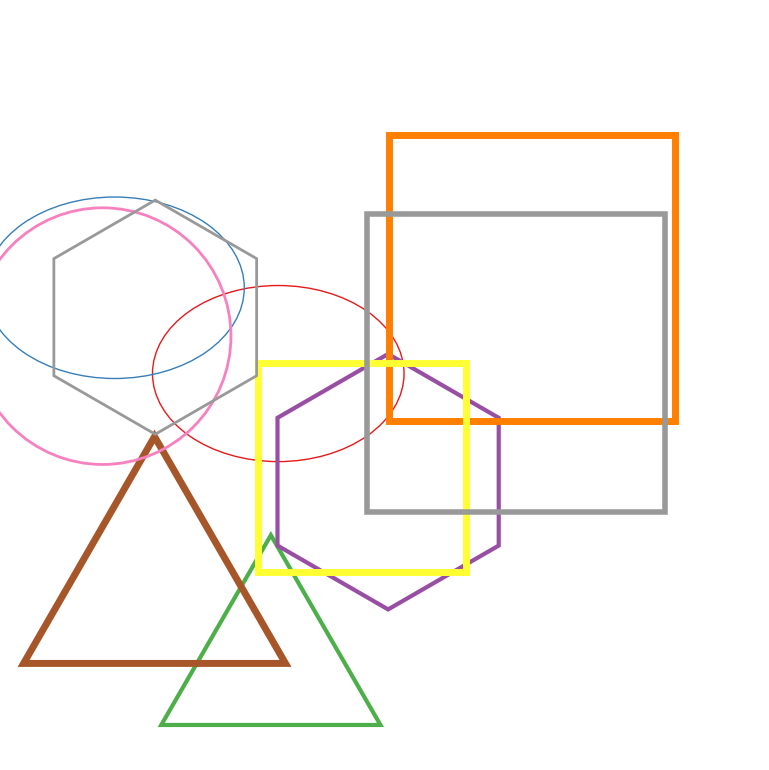[{"shape": "oval", "thickness": 0.5, "radius": 0.82, "center": [0.361, 0.515]}, {"shape": "oval", "thickness": 0.5, "radius": 0.84, "center": [0.149, 0.626]}, {"shape": "triangle", "thickness": 1.5, "radius": 0.82, "center": [0.352, 0.141]}, {"shape": "hexagon", "thickness": 1.5, "radius": 0.83, "center": [0.504, 0.374]}, {"shape": "square", "thickness": 2.5, "radius": 0.93, "center": [0.691, 0.639]}, {"shape": "square", "thickness": 2.5, "radius": 0.68, "center": [0.47, 0.393]}, {"shape": "triangle", "thickness": 2.5, "radius": 0.98, "center": [0.201, 0.237]}, {"shape": "circle", "thickness": 1, "radius": 0.83, "center": [0.133, 0.563]}, {"shape": "square", "thickness": 2, "radius": 0.97, "center": [0.671, 0.528]}, {"shape": "hexagon", "thickness": 1, "radius": 0.76, "center": [0.202, 0.588]}]